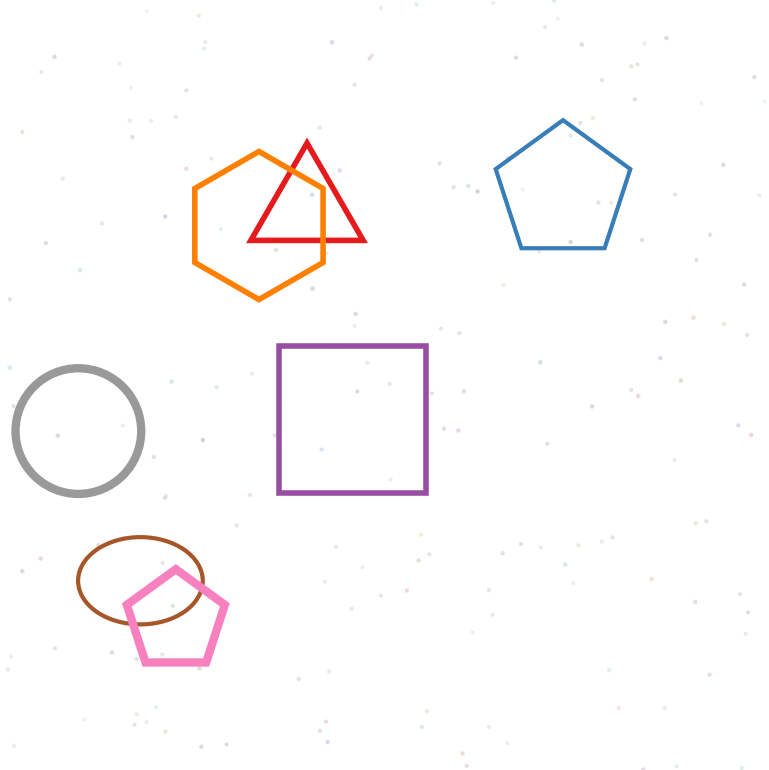[{"shape": "triangle", "thickness": 2, "radius": 0.42, "center": [0.399, 0.73]}, {"shape": "pentagon", "thickness": 1.5, "radius": 0.46, "center": [0.731, 0.752]}, {"shape": "square", "thickness": 2, "radius": 0.48, "center": [0.458, 0.455]}, {"shape": "hexagon", "thickness": 2, "radius": 0.48, "center": [0.336, 0.707]}, {"shape": "oval", "thickness": 1.5, "radius": 0.4, "center": [0.182, 0.246]}, {"shape": "pentagon", "thickness": 3, "radius": 0.33, "center": [0.228, 0.194]}, {"shape": "circle", "thickness": 3, "radius": 0.41, "center": [0.102, 0.44]}]